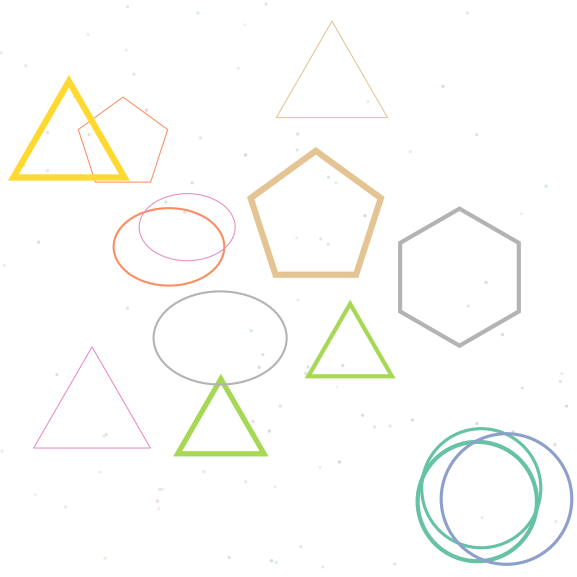[{"shape": "circle", "thickness": 2, "radius": 0.52, "center": [0.826, 0.131]}, {"shape": "circle", "thickness": 1.5, "radius": 0.52, "center": [0.833, 0.154]}, {"shape": "oval", "thickness": 1, "radius": 0.48, "center": [0.293, 0.572]}, {"shape": "pentagon", "thickness": 0.5, "radius": 0.41, "center": [0.213, 0.75]}, {"shape": "circle", "thickness": 1.5, "radius": 0.57, "center": [0.877, 0.135]}, {"shape": "oval", "thickness": 0.5, "radius": 0.42, "center": [0.324, 0.606]}, {"shape": "triangle", "thickness": 0.5, "radius": 0.58, "center": [0.159, 0.282]}, {"shape": "triangle", "thickness": 2, "radius": 0.42, "center": [0.606, 0.389]}, {"shape": "triangle", "thickness": 2.5, "radius": 0.43, "center": [0.382, 0.257]}, {"shape": "triangle", "thickness": 3, "radius": 0.56, "center": [0.119, 0.747]}, {"shape": "triangle", "thickness": 0.5, "radius": 0.56, "center": [0.575, 0.851]}, {"shape": "pentagon", "thickness": 3, "radius": 0.59, "center": [0.547, 0.619]}, {"shape": "oval", "thickness": 1, "radius": 0.58, "center": [0.381, 0.414]}, {"shape": "hexagon", "thickness": 2, "radius": 0.59, "center": [0.796, 0.519]}]